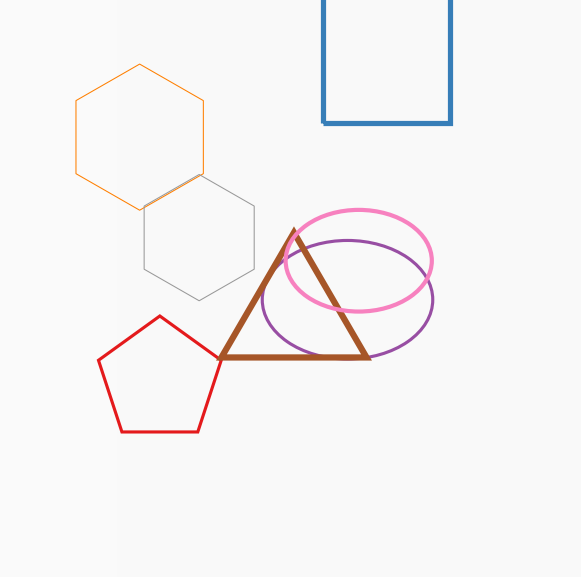[{"shape": "pentagon", "thickness": 1.5, "radius": 0.56, "center": [0.275, 0.341]}, {"shape": "square", "thickness": 2.5, "radius": 0.55, "center": [0.665, 0.896]}, {"shape": "oval", "thickness": 1.5, "radius": 0.73, "center": [0.598, 0.48]}, {"shape": "hexagon", "thickness": 0.5, "radius": 0.63, "center": [0.24, 0.762]}, {"shape": "triangle", "thickness": 3, "radius": 0.72, "center": [0.506, 0.452]}, {"shape": "oval", "thickness": 2, "radius": 0.63, "center": [0.617, 0.548]}, {"shape": "hexagon", "thickness": 0.5, "radius": 0.55, "center": [0.343, 0.588]}]